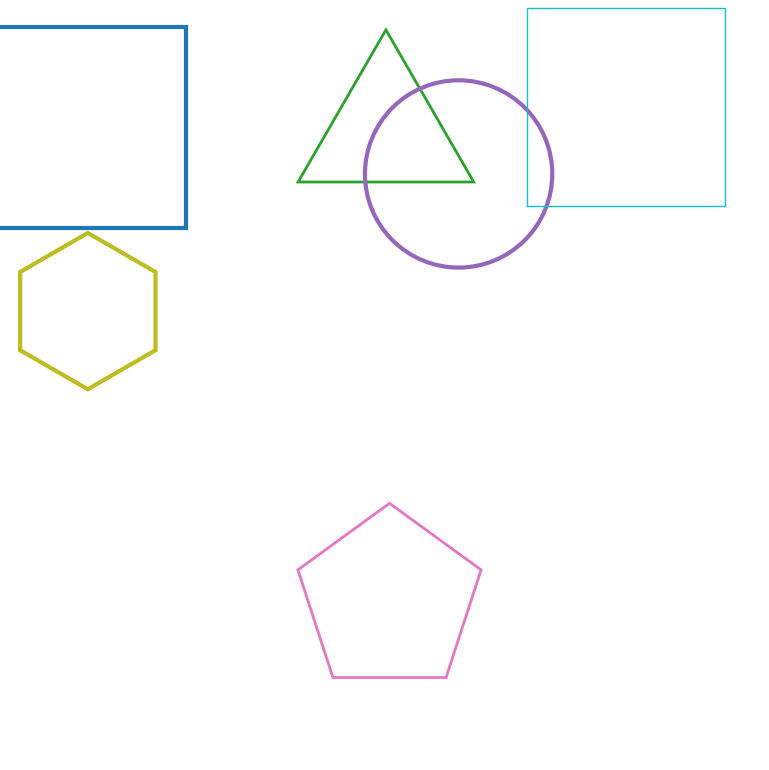[{"shape": "square", "thickness": 1.5, "radius": 0.65, "center": [0.111, 0.834]}, {"shape": "triangle", "thickness": 1, "radius": 0.66, "center": [0.501, 0.829]}, {"shape": "circle", "thickness": 1.5, "radius": 0.61, "center": [0.596, 0.774]}, {"shape": "pentagon", "thickness": 1, "radius": 0.63, "center": [0.506, 0.221]}, {"shape": "hexagon", "thickness": 1.5, "radius": 0.51, "center": [0.114, 0.596]}, {"shape": "square", "thickness": 0.5, "radius": 0.64, "center": [0.813, 0.861]}]